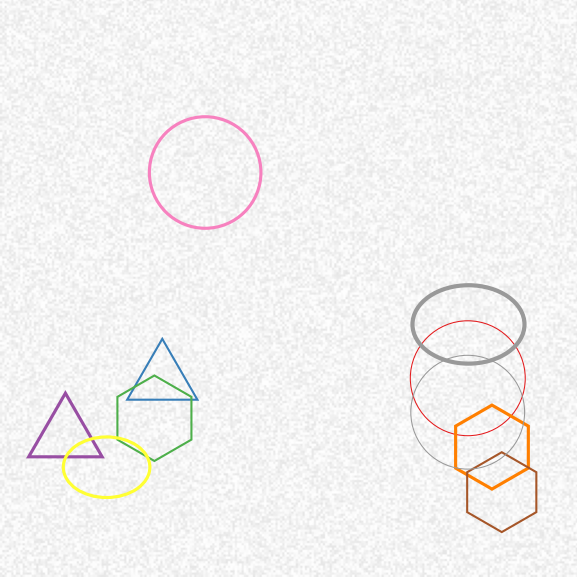[{"shape": "circle", "thickness": 0.5, "radius": 0.5, "center": [0.81, 0.344]}, {"shape": "triangle", "thickness": 1, "radius": 0.35, "center": [0.281, 0.342]}, {"shape": "hexagon", "thickness": 1, "radius": 0.37, "center": [0.267, 0.275]}, {"shape": "triangle", "thickness": 1.5, "radius": 0.37, "center": [0.113, 0.245]}, {"shape": "hexagon", "thickness": 1.5, "radius": 0.36, "center": [0.852, 0.225]}, {"shape": "oval", "thickness": 1.5, "radius": 0.37, "center": [0.185, 0.19]}, {"shape": "hexagon", "thickness": 1, "radius": 0.35, "center": [0.869, 0.147]}, {"shape": "circle", "thickness": 1.5, "radius": 0.48, "center": [0.355, 0.7]}, {"shape": "circle", "thickness": 0.5, "radius": 0.49, "center": [0.81, 0.285]}, {"shape": "oval", "thickness": 2, "radius": 0.48, "center": [0.811, 0.437]}]